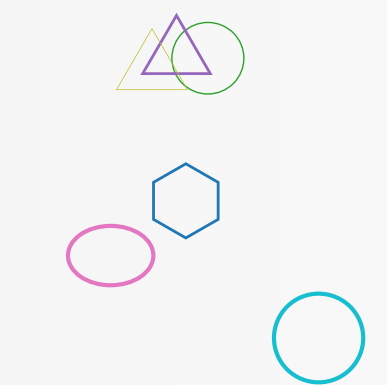[{"shape": "hexagon", "thickness": 2, "radius": 0.48, "center": [0.48, 0.478]}, {"shape": "circle", "thickness": 1, "radius": 0.46, "center": [0.536, 0.849]}, {"shape": "triangle", "thickness": 2, "radius": 0.5, "center": [0.455, 0.859]}, {"shape": "oval", "thickness": 3, "radius": 0.55, "center": [0.286, 0.336]}, {"shape": "triangle", "thickness": 0.5, "radius": 0.53, "center": [0.392, 0.82]}, {"shape": "circle", "thickness": 3, "radius": 0.58, "center": [0.822, 0.122]}]